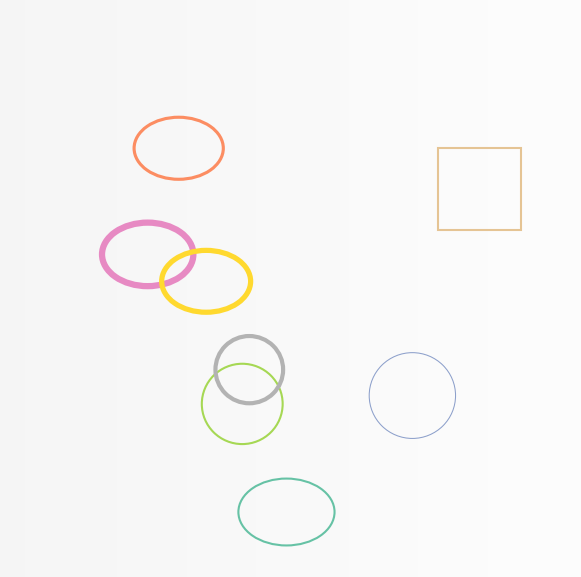[{"shape": "oval", "thickness": 1, "radius": 0.41, "center": [0.493, 0.113]}, {"shape": "oval", "thickness": 1.5, "radius": 0.38, "center": [0.307, 0.742]}, {"shape": "circle", "thickness": 0.5, "radius": 0.37, "center": [0.709, 0.314]}, {"shape": "oval", "thickness": 3, "radius": 0.39, "center": [0.254, 0.559]}, {"shape": "circle", "thickness": 1, "radius": 0.35, "center": [0.417, 0.3]}, {"shape": "oval", "thickness": 2.5, "radius": 0.38, "center": [0.355, 0.512]}, {"shape": "square", "thickness": 1, "radius": 0.36, "center": [0.824, 0.673]}, {"shape": "circle", "thickness": 2, "radius": 0.29, "center": [0.429, 0.359]}]